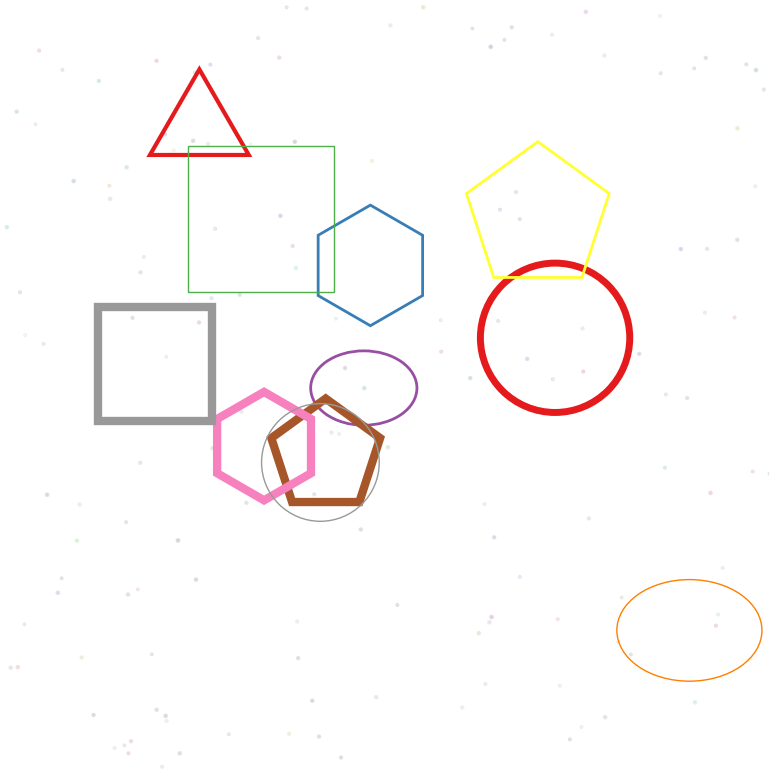[{"shape": "triangle", "thickness": 1.5, "radius": 0.37, "center": [0.259, 0.836]}, {"shape": "circle", "thickness": 2.5, "radius": 0.48, "center": [0.721, 0.561]}, {"shape": "hexagon", "thickness": 1, "radius": 0.39, "center": [0.481, 0.655]}, {"shape": "square", "thickness": 0.5, "radius": 0.47, "center": [0.339, 0.715]}, {"shape": "oval", "thickness": 1, "radius": 0.35, "center": [0.472, 0.496]}, {"shape": "oval", "thickness": 0.5, "radius": 0.47, "center": [0.895, 0.181]}, {"shape": "pentagon", "thickness": 1, "radius": 0.49, "center": [0.698, 0.719]}, {"shape": "pentagon", "thickness": 3, "radius": 0.37, "center": [0.423, 0.408]}, {"shape": "hexagon", "thickness": 3, "radius": 0.35, "center": [0.343, 0.421]}, {"shape": "circle", "thickness": 0.5, "radius": 0.38, "center": [0.416, 0.399]}, {"shape": "square", "thickness": 3, "radius": 0.37, "center": [0.201, 0.527]}]